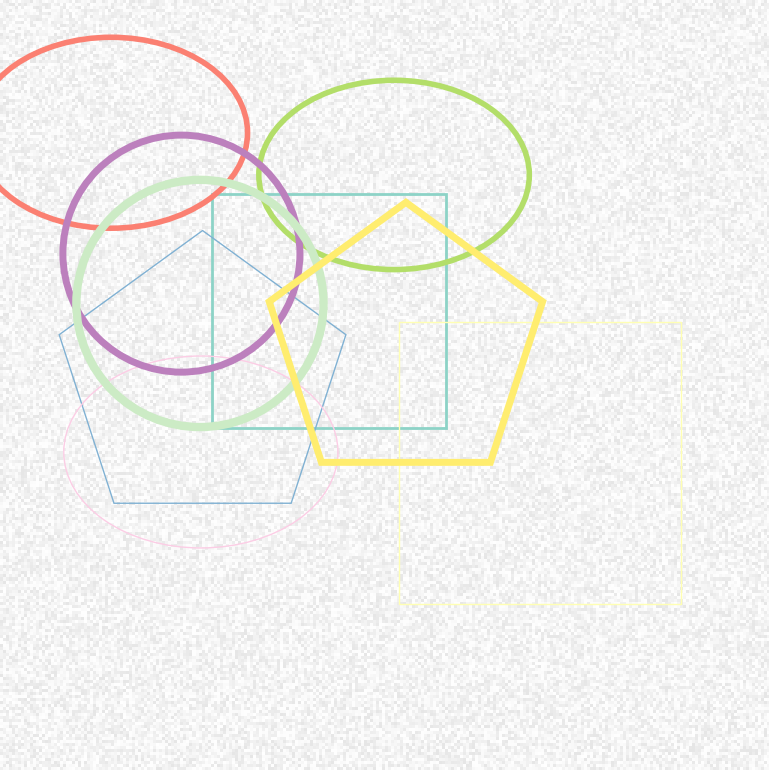[{"shape": "square", "thickness": 1, "radius": 0.76, "center": [0.427, 0.596]}, {"shape": "square", "thickness": 0.5, "radius": 0.92, "center": [0.701, 0.398]}, {"shape": "oval", "thickness": 2, "radius": 0.89, "center": [0.144, 0.828]}, {"shape": "pentagon", "thickness": 0.5, "radius": 0.98, "center": [0.263, 0.505]}, {"shape": "oval", "thickness": 2, "radius": 0.88, "center": [0.512, 0.773]}, {"shape": "oval", "thickness": 0.5, "radius": 0.89, "center": [0.261, 0.413]}, {"shape": "circle", "thickness": 2.5, "radius": 0.77, "center": [0.236, 0.671]}, {"shape": "circle", "thickness": 3, "radius": 0.8, "center": [0.26, 0.606]}, {"shape": "pentagon", "thickness": 2.5, "radius": 0.93, "center": [0.527, 0.551]}]